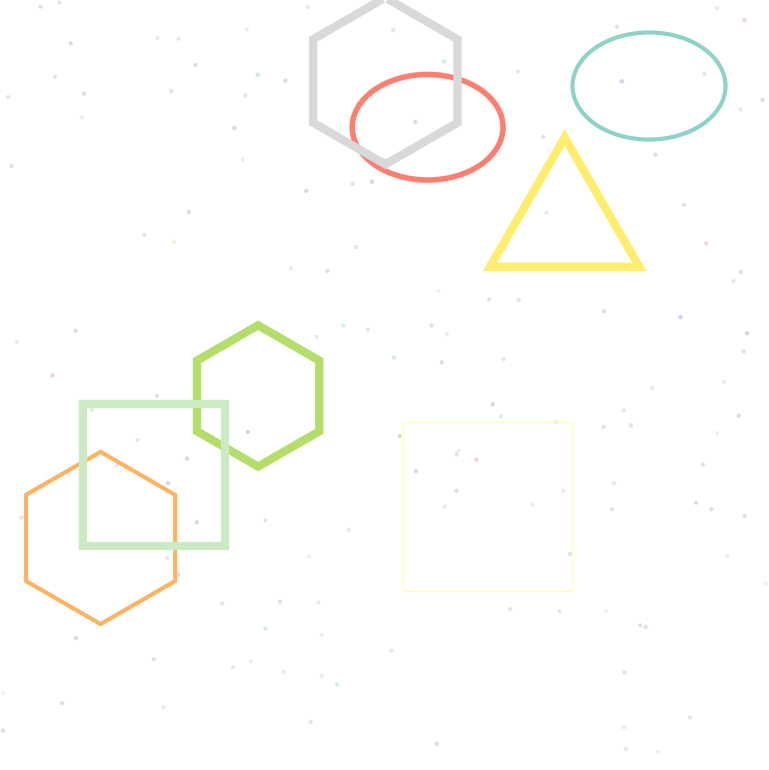[{"shape": "oval", "thickness": 1.5, "radius": 0.5, "center": [0.843, 0.888]}, {"shape": "square", "thickness": 0.5, "radius": 0.55, "center": [0.633, 0.342]}, {"shape": "oval", "thickness": 2, "radius": 0.49, "center": [0.555, 0.835]}, {"shape": "hexagon", "thickness": 1.5, "radius": 0.56, "center": [0.131, 0.301]}, {"shape": "hexagon", "thickness": 3, "radius": 0.46, "center": [0.335, 0.486]}, {"shape": "hexagon", "thickness": 3, "radius": 0.54, "center": [0.5, 0.895]}, {"shape": "square", "thickness": 3, "radius": 0.46, "center": [0.2, 0.383]}, {"shape": "triangle", "thickness": 3, "radius": 0.56, "center": [0.733, 0.709]}]